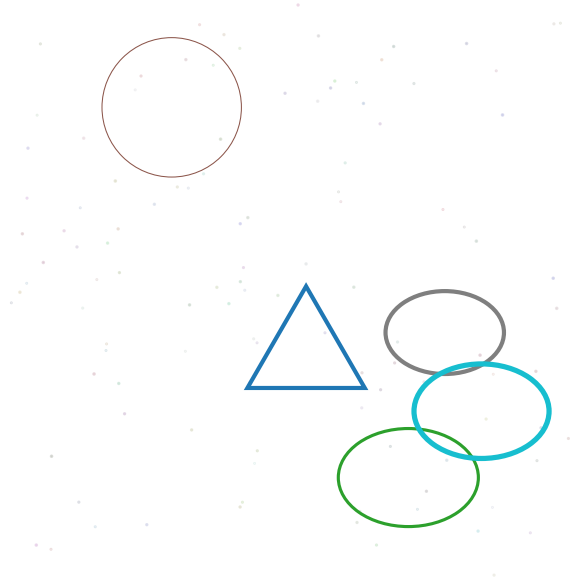[{"shape": "triangle", "thickness": 2, "radius": 0.59, "center": [0.53, 0.386]}, {"shape": "oval", "thickness": 1.5, "radius": 0.61, "center": [0.707, 0.172]}, {"shape": "circle", "thickness": 0.5, "radius": 0.6, "center": [0.297, 0.813]}, {"shape": "oval", "thickness": 2, "radius": 0.51, "center": [0.77, 0.423]}, {"shape": "oval", "thickness": 2.5, "radius": 0.58, "center": [0.834, 0.287]}]